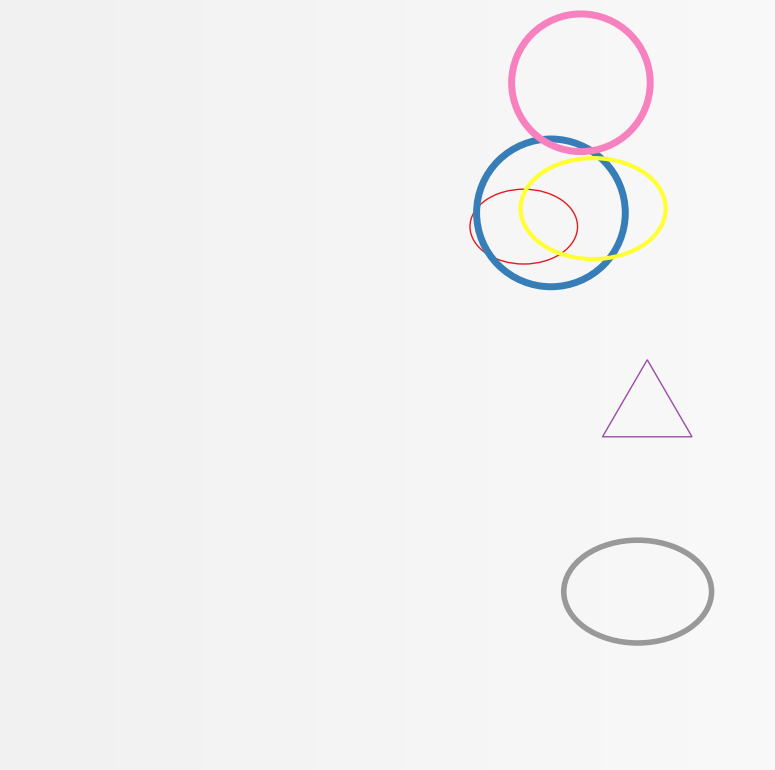[{"shape": "oval", "thickness": 0.5, "radius": 0.35, "center": [0.676, 0.706]}, {"shape": "circle", "thickness": 2.5, "radius": 0.48, "center": [0.711, 0.724]}, {"shape": "triangle", "thickness": 0.5, "radius": 0.33, "center": [0.835, 0.466]}, {"shape": "oval", "thickness": 1.5, "radius": 0.47, "center": [0.765, 0.729]}, {"shape": "circle", "thickness": 2.5, "radius": 0.45, "center": [0.75, 0.893]}, {"shape": "oval", "thickness": 2, "radius": 0.48, "center": [0.823, 0.232]}]